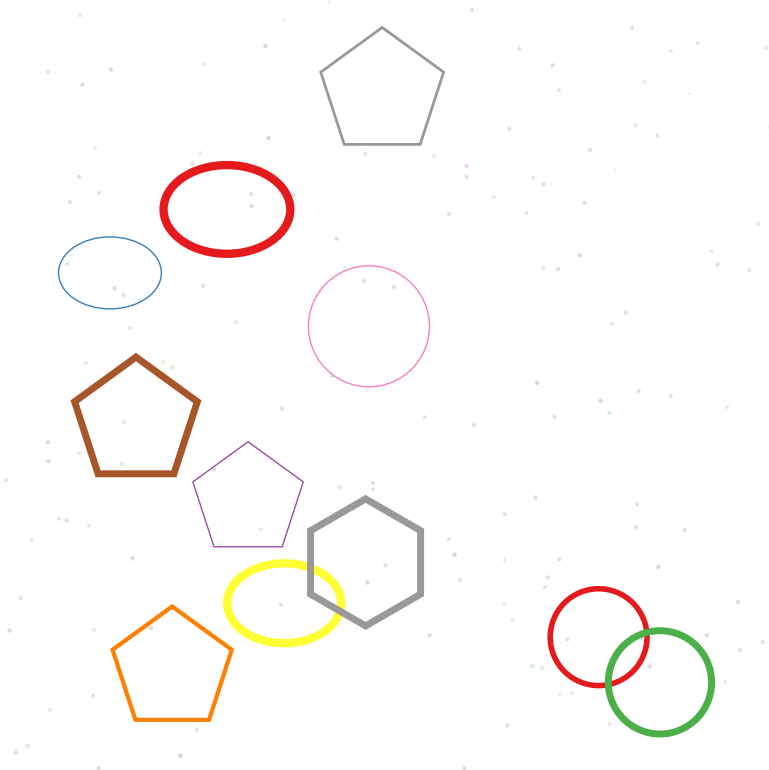[{"shape": "circle", "thickness": 2, "radius": 0.31, "center": [0.777, 0.173]}, {"shape": "oval", "thickness": 3, "radius": 0.41, "center": [0.295, 0.728]}, {"shape": "oval", "thickness": 0.5, "radius": 0.33, "center": [0.143, 0.646]}, {"shape": "circle", "thickness": 2.5, "radius": 0.34, "center": [0.857, 0.114]}, {"shape": "pentagon", "thickness": 0.5, "radius": 0.38, "center": [0.322, 0.351]}, {"shape": "pentagon", "thickness": 1.5, "radius": 0.41, "center": [0.224, 0.131]}, {"shape": "oval", "thickness": 3, "radius": 0.37, "center": [0.369, 0.217]}, {"shape": "pentagon", "thickness": 2.5, "radius": 0.42, "center": [0.177, 0.452]}, {"shape": "circle", "thickness": 0.5, "radius": 0.39, "center": [0.479, 0.576]}, {"shape": "hexagon", "thickness": 2.5, "radius": 0.41, "center": [0.475, 0.27]}, {"shape": "pentagon", "thickness": 1, "radius": 0.42, "center": [0.496, 0.88]}]